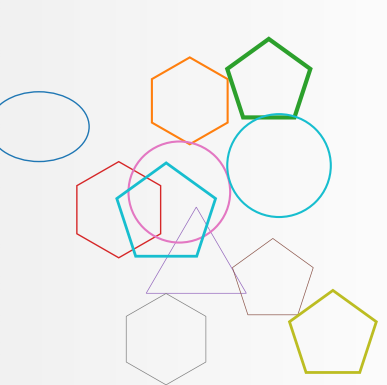[{"shape": "oval", "thickness": 1, "radius": 0.65, "center": [0.101, 0.671]}, {"shape": "hexagon", "thickness": 1.5, "radius": 0.56, "center": [0.49, 0.738]}, {"shape": "pentagon", "thickness": 3, "radius": 0.56, "center": [0.694, 0.786]}, {"shape": "hexagon", "thickness": 1, "radius": 0.62, "center": [0.306, 0.455]}, {"shape": "triangle", "thickness": 0.5, "radius": 0.75, "center": [0.506, 0.313]}, {"shape": "pentagon", "thickness": 0.5, "radius": 0.55, "center": [0.704, 0.271]}, {"shape": "circle", "thickness": 1.5, "radius": 0.66, "center": [0.463, 0.501]}, {"shape": "hexagon", "thickness": 0.5, "radius": 0.59, "center": [0.429, 0.119]}, {"shape": "pentagon", "thickness": 2, "radius": 0.59, "center": [0.859, 0.128]}, {"shape": "pentagon", "thickness": 2, "radius": 0.67, "center": [0.429, 0.443]}, {"shape": "circle", "thickness": 1.5, "radius": 0.67, "center": [0.72, 0.57]}]